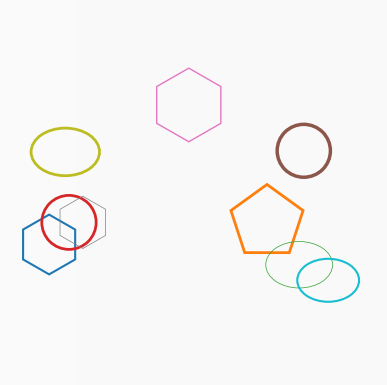[{"shape": "hexagon", "thickness": 1.5, "radius": 0.39, "center": [0.127, 0.365]}, {"shape": "pentagon", "thickness": 2, "radius": 0.49, "center": [0.689, 0.423]}, {"shape": "oval", "thickness": 0.5, "radius": 0.43, "center": [0.772, 0.312]}, {"shape": "circle", "thickness": 2, "radius": 0.35, "center": [0.178, 0.422]}, {"shape": "circle", "thickness": 2.5, "radius": 0.34, "center": [0.784, 0.608]}, {"shape": "hexagon", "thickness": 1, "radius": 0.48, "center": [0.487, 0.727]}, {"shape": "hexagon", "thickness": 0.5, "radius": 0.34, "center": [0.214, 0.422]}, {"shape": "oval", "thickness": 2, "radius": 0.44, "center": [0.168, 0.605]}, {"shape": "oval", "thickness": 1.5, "radius": 0.4, "center": [0.847, 0.272]}]